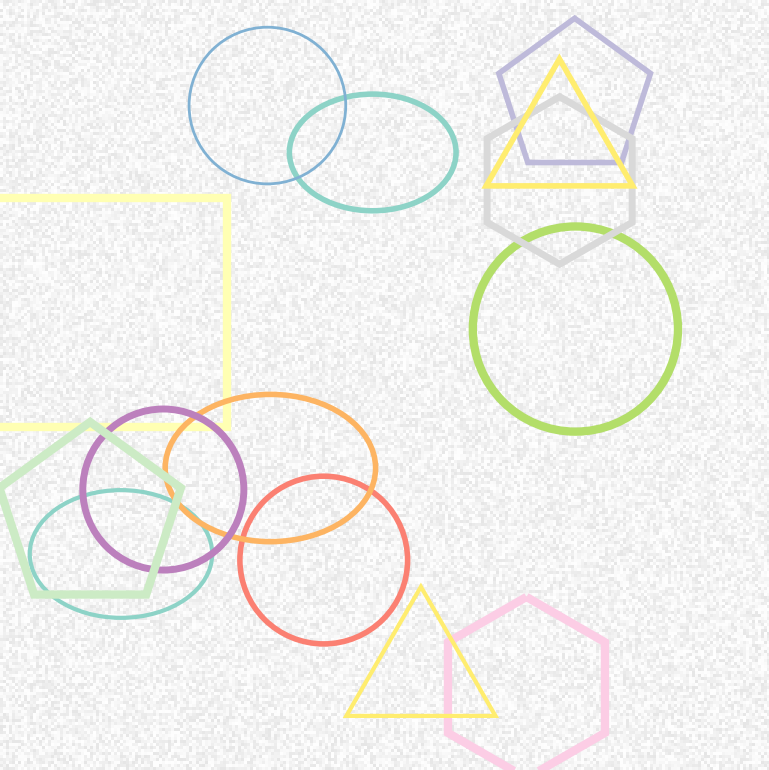[{"shape": "oval", "thickness": 1.5, "radius": 0.59, "center": [0.157, 0.281]}, {"shape": "oval", "thickness": 2, "radius": 0.54, "center": [0.484, 0.802]}, {"shape": "square", "thickness": 3, "radius": 0.74, "center": [0.146, 0.594]}, {"shape": "pentagon", "thickness": 2, "radius": 0.52, "center": [0.746, 0.873]}, {"shape": "circle", "thickness": 2, "radius": 0.54, "center": [0.42, 0.273]}, {"shape": "circle", "thickness": 1, "radius": 0.51, "center": [0.347, 0.863]}, {"shape": "oval", "thickness": 2, "radius": 0.68, "center": [0.351, 0.392]}, {"shape": "circle", "thickness": 3, "radius": 0.67, "center": [0.747, 0.573]}, {"shape": "hexagon", "thickness": 3, "radius": 0.59, "center": [0.684, 0.107]}, {"shape": "hexagon", "thickness": 2.5, "radius": 0.54, "center": [0.727, 0.766]}, {"shape": "circle", "thickness": 2.5, "radius": 0.52, "center": [0.212, 0.364]}, {"shape": "pentagon", "thickness": 3, "radius": 0.62, "center": [0.117, 0.328]}, {"shape": "triangle", "thickness": 1.5, "radius": 0.56, "center": [0.547, 0.126]}, {"shape": "triangle", "thickness": 2, "radius": 0.55, "center": [0.727, 0.814]}]